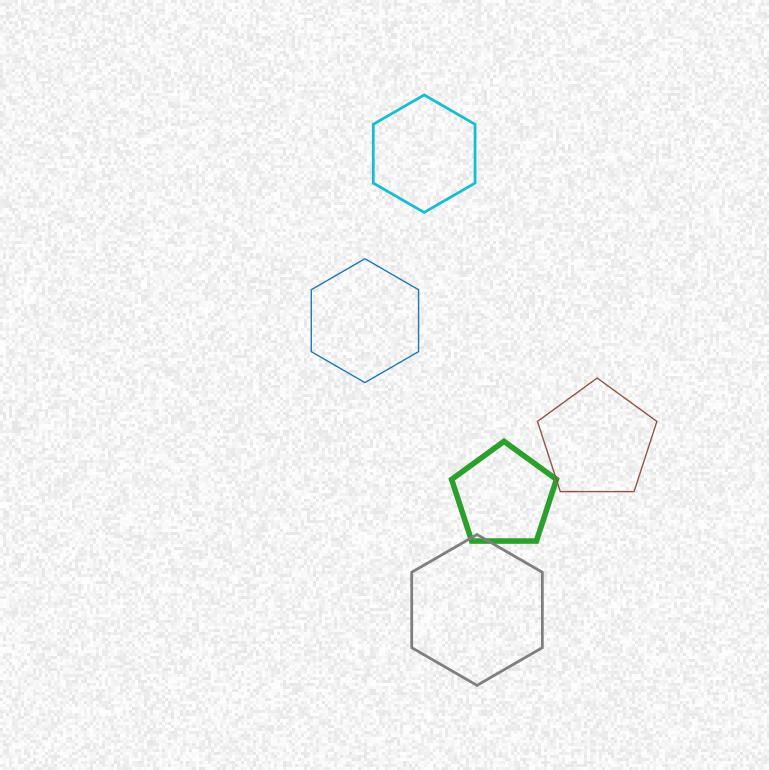[{"shape": "hexagon", "thickness": 0.5, "radius": 0.4, "center": [0.474, 0.584]}, {"shape": "pentagon", "thickness": 2, "radius": 0.36, "center": [0.655, 0.355]}, {"shape": "pentagon", "thickness": 0.5, "radius": 0.41, "center": [0.776, 0.428]}, {"shape": "hexagon", "thickness": 1, "radius": 0.49, "center": [0.62, 0.208]}, {"shape": "hexagon", "thickness": 1, "radius": 0.38, "center": [0.551, 0.8]}]